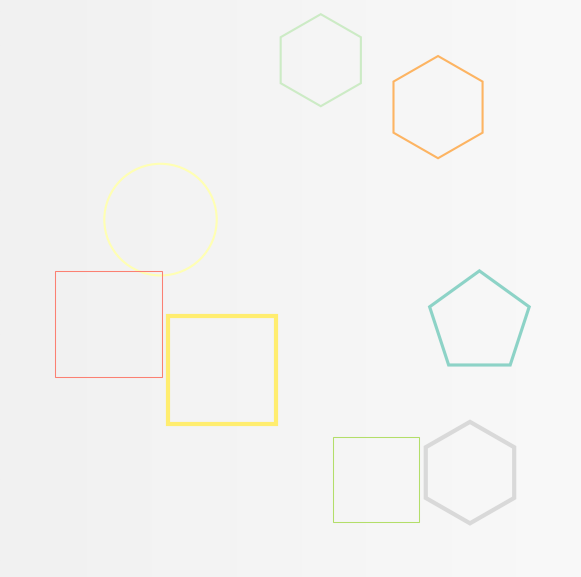[{"shape": "pentagon", "thickness": 1.5, "radius": 0.45, "center": [0.825, 0.44]}, {"shape": "circle", "thickness": 1, "radius": 0.48, "center": [0.276, 0.619]}, {"shape": "square", "thickness": 0.5, "radius": 0.46, "center": [0.187, 0.438]}, {"shape": "hexagon", "thickness": 1, "radius": 0.44, "center": [0.754, 0.814]}, {"shape": "square", "thickness": 0.5, "radius": 0.37, "center": [0.646, 0.168]}, {"shape": "hexagon", "thickness": 2, "radius": 0.44, "center": [0.809, 0.181]}, {"shape": "hexagon", "thickness": 1, "radius": 0.4, "center": [0.552, 0.895]}, {"shape": "square", "thickness": 2, "radius": 0.47, "center": [0.383, 0.358]}]